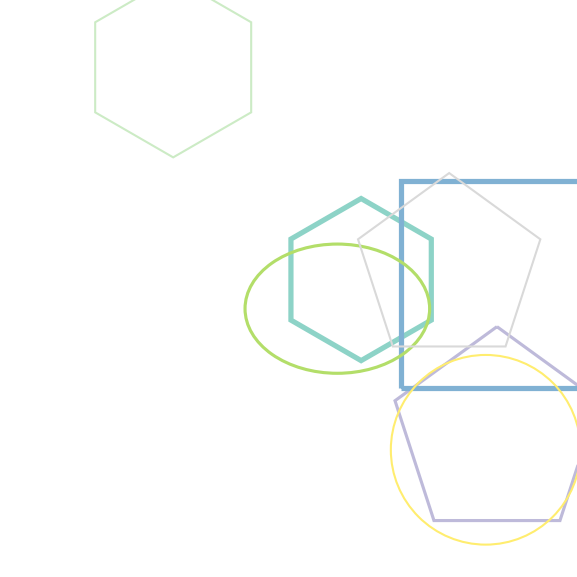[{"shape": "hexagon", "thickness": 2.5, "radius": 0.7, "center": [0.625, 0.515]}, {"shape": "pentagon", "thickness": 1.5, "radius": 0.93, "center": [0.861, 0.248]}, {"shape": "square", "thickness": 2.5, "radius": 0.9, "center": [0.873, 0.506]}, {"shape": "oval", "thickness": 1.5, "radius": 0.8, "center": [0.584, 0.465]}, {"shape": "pentagon", "thickness": 1, "radius": 0.83, "center": [0.778, 0.533]}, {"shape": "hexagon", "thickness": 1, "radius": 0.78, "center": [0.3, 0.883]}, {"shape": "circle", "thickness": 1, "radius": 0.82, "center": [0.841, 0.22]}]